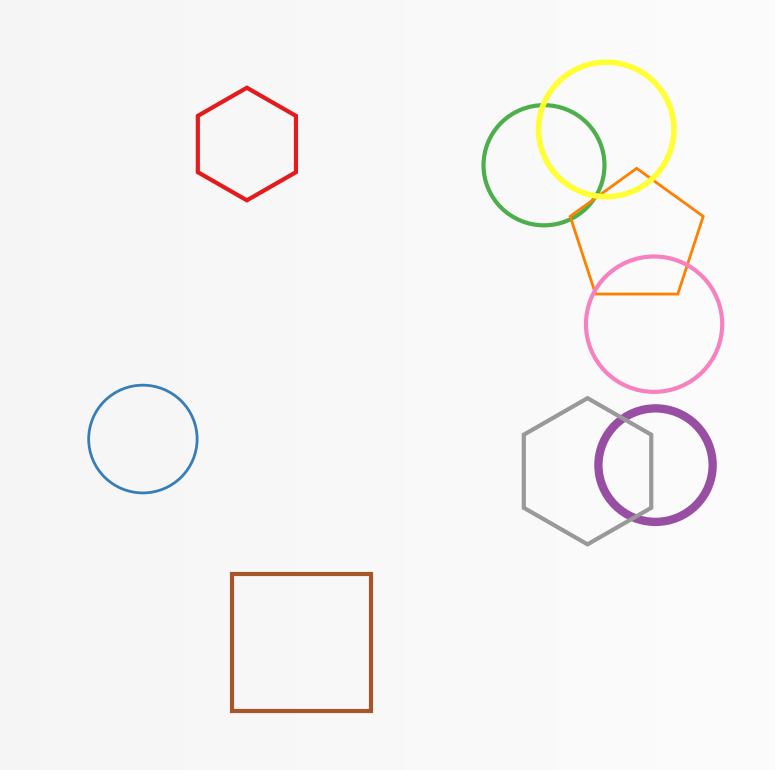[{"shape": "hexagon", "thickness": 1.5, "radius": 0.37, "center": [0.319, 0.813]}, {"shape": "circle", "thickness": 1, "radius": 0.35, "center": [0.184, 0.43]}, {"shape": "circle", "thickness": 1.5, "radius": 0.39, "center": [0.702, 0.785]}, {"shape": "circle", "thickness": 3, "radius": 0.37, "center": [0.846, 0.396]}, {"shape": "pentagon", "thickness": 1, "radius": 0.45, "center": [0.822, 0.691]}, {"shape": "circle", "thickness": 2, "radius": 0.44, "center": [0.782, 0.832]}, {"shape": "square", "thickness": 1.5, "radius": 0.45, "center": [0.389, 0.166]}, {"shape": "circle", "thickness": 1.5, "radius": 0.44, "center": [0.844, 0.579]}, {"shape": "hexagon", "thickness": 1.5, "radius": 0.47, "center": [0.758, 0.388]}]